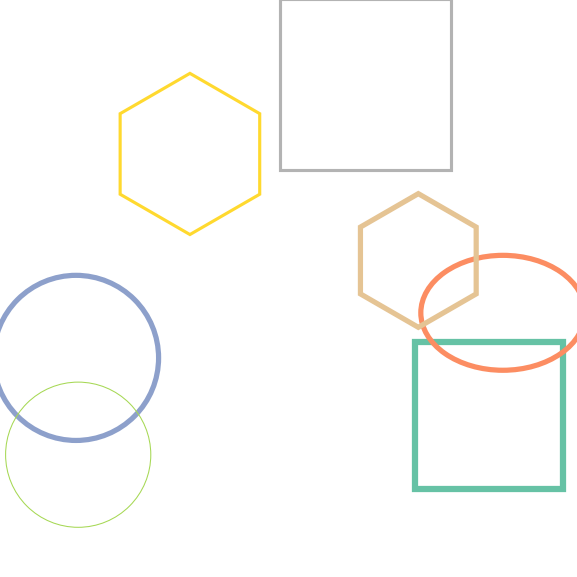[{"shape": "square", "thickness": 3, "radius": 0.64, "center": [0.847, 0.28]}, {"shape": "oval", "thickness": 2.5, "radius": 0.71, "center": [0.871, 0.457]}, {"shape": "circle", "thickness": 2.5, "radius": 0.71, "center": [0.132, 0.379]}, {"shape": "circle", "thickness": 0.5, "radius": 0.63, "center": [0.135, 0.212]}, {"shape": "hexagon", "thickness": 1.5, "radius": 0.7, "center": [0.329, 0.733]}, {"shape": "hexagon", "thickness": 2.5, "radius": 0.58, "center": [0.724, 0.548]}, {"shape": "square", "thickness": 1.5, "radius": 0.74, "center": [0.633, 0.853]}]